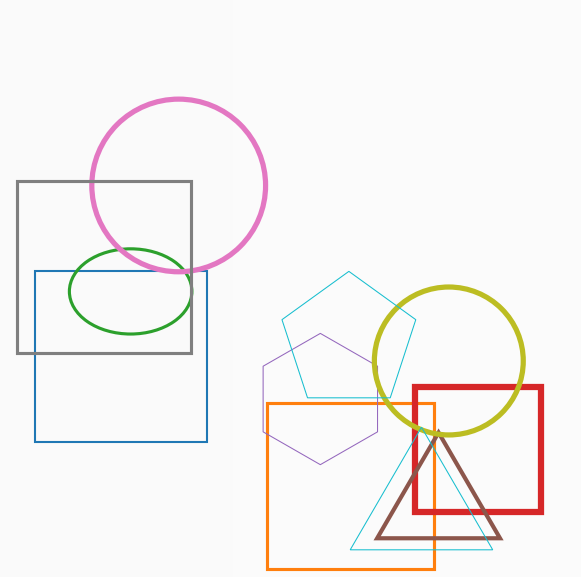[{"shape": "square", "thickness": 1, "radius": 0.74, "center": [0.208, 0.381]}, {"shape": "square", "thickness": 1.5, "radius": 0.72, "center": [0.603, 0.157]}, {"shape": "oval", "thickness": 1.5, "radius": 0.53, "center": [0.225, 0.495]}, {"shape": "square", "thickness": 3, "radius": 0.54, "center": [0.822, 0.221]}, {"shape": "hexagon", "thickness": 0.5, "radius": 0.57, "center": [0.551, 0.308]}, {"shape": "triangle", "thickness": 2, "radius": 0.61, "center": [0.755, 0.128]}, {"shape": "circle", "thickness": 2.5, "radius": 0.75, "center": [0.307, 0.678]}, {"shape": "square", "thickness": 1.5, "radius": 0.75, "center": [0.179, 0.536]}, {"shape": "circle", "thickness": 2.5, "radius": 0.64, "center": [0.772, 0.374]}, {"shape": "pentagon", "thickness": 0.5, "radius": 0.61, "center": [0.6, 0.408]}, {"shape": "triangle", "thickness": 0.5, "radius": 0.71, "center": [0.725, 0.118]}]